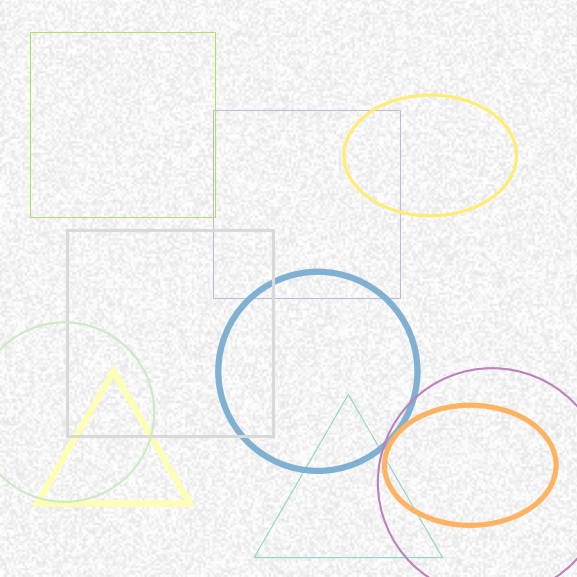[{"shape": "triangle", "thickness": 0.5, "radius": 0.94, "center": [0.603, 0.128]}, {"shape": "triangle", "thickness": 3, "radius": 0.76, "center": [0.197, 0.204]}, {"shape": "square", "thickness": 0.5, "radius": 0.81, "center": [0.531, 0.646]}, {"shape": "circle", "thickness": 3, "radius": 0.86, "center": [0.55, 0.356]}, {"shape": "oval", "thickness": 2.5, "radius": 0.74, "center": [0.814, 0.193]}, {"shape": "square", "thickness": 0.5, "radius": 0.8, "center": [0.212, 0.784]}, {"shape": "square", "thickness": 1.5, "radius": 0.89, "center": [0.294, 0.423]}, {"shape": "circle", "thickness": 1, "radius": 0.99, "center": [0.852, 0.164]}, {"shape": "circle", "thickness": 1, "radius": 0.78, "center": [0.112, 0.286]}, {"shape": "oval", "thickness": 1.5, "radius": 0.75, "center": [0.745, 0.73]}]